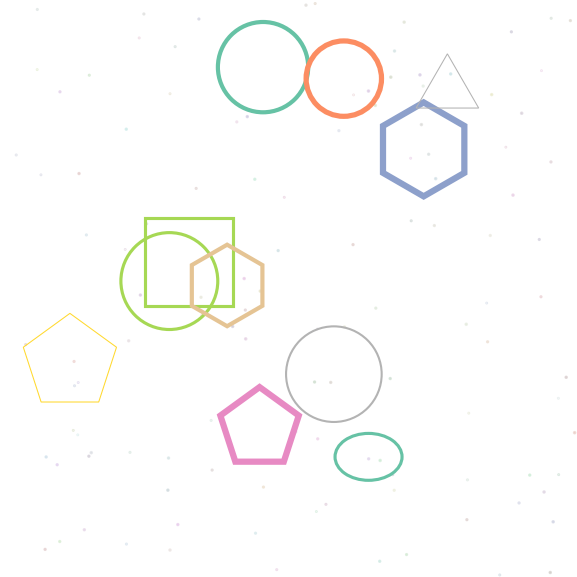[{"shape": "oval", "thickness": 1.5, "radius": 0.29, "center": [0.638, 0.208]}, {"shape": "circle", "thickness": 2, "radius": 0.39, "center": [0.455, 0.883]}, {"shape": "circle", "thickness": 2.5, "radius": 0.33, "center": [0.595, 0.863]}, {"shape": "hexagon", "thickness": 3, "radius": 0.41, "center": [0.734, 0.74]}, {"shape": "pentagon", "thickness": 3, "radius": 0.36, "center": [0.449, 0.257]}, {"shape": "square", "thickness": 1.5, "radius": 0.38, "center": [0.327, 0.546]}, {"shape": "circle", "thickness": 1.5, "radius": 0.42, "center": [0.293, 0.512]}, {"shape": "pentagon", "thickness": 0.5, "radius": 0.42, "center": [0.121, 0.372]}, {"shape": "hexagon", "thickness": 2, "radius": 0.35, "center": [0.393, 0.505]}, {"shape": "triangle", "thickness": 0.5, "radius": 0.31, "center": [0.775, 0.843]}, {"shape": "circle", "thickness": 1, "radius": 0.41, "center": [0.578, 0.351]}]